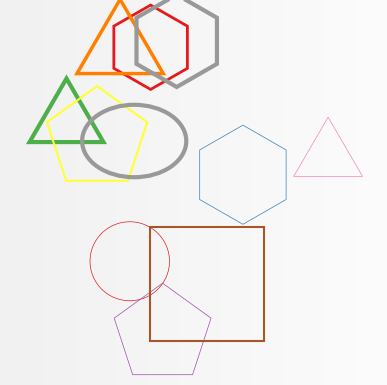[{"shape": "circle", "thickness": 0.5, "radius": 0.51, "center": [0.335, 0.321]}, {"shape": "hexagon", "thickness": 2, "radius": 0.55, "center": [0.389, 0.877]}, {"shape": "hexagon", "thickness": 0.5, "radius": 0.64, "center": [0.627, 0.546]}, {"shape": "triangle", "thickness": 3, "radius": 0.55, "center": [0.172, 0.686]}, {"shape": "pentagon", "thickness": 0.5, "radius": 0.66, "center": [0.42, 0.133]}, {"shape": "triangle", "thickness": 2.5, "radius": 0.64, "center": [0.31, 0.873]}, {"shape": "pentagon", "thickness": 1.5, "radius": 0.68, "center": [0.251, 0.64]}, {"shape": "square", "thickness": 1.5, "radius": 0.74, "center": [0.535, 0.263]}, {"shape": "triangle", "thickness": 0.5, "radius": 0.51, "center": [0.847, 0.593]}, {"shape": "oval", "thickness": 3, "radius": 0.67, "center": [0.346, 0.634]}, {"shape": "hexagon", "thickness": 3, "radius": 0.6, "center": [0.456, 0.894]}]